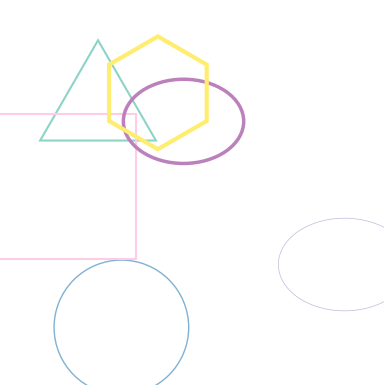[{"shape": "triangle", "thickness": 1.5, "radius": 0.87, "center": [0.255, 0.722]}, {"shape": "oval", "thickness": 0.5, "radius": 0.86, "center": [0.895, 0.313]}, {"shape": "circle", "thickness": 1, "radius": 0.87, "center": [0.315, 0.15]}, {"shape": "square", "thickness": 1.5, "radius": 0.94, "center": [0.165, 0.516]}, {"shape": "oval", "thickness": 2.5, "radius": 0.78, "center": [0.477, 0.685]}, {"shape": "hexagon", "thickness": 3, "radius": 0.73, "center": [0.41, 0.759]}]